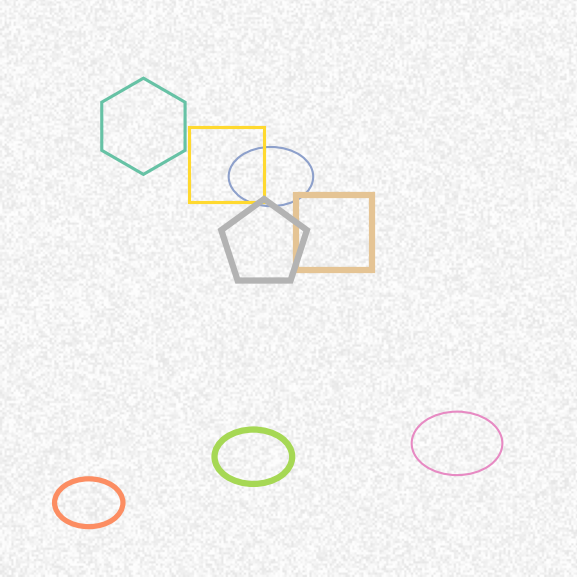[{"shape": "hexagon", "thickness": 1.5, "radius": 0.42, "center": [0.248, 0.78]}, {"shape": "oval", "thickness": 2.5, "radius": 0.3, "center": [0.154, 0.129]}, {"shape": "oval", "thickness": 1, "radius": 0.37, "center": [0.469, 0.693]}, {"shape": "oval", "thickness": 1, "radius": 0.39, "center": [0.791, 0.231]}, {"shape": "oval", "thickness": 3, "radius": 0.34, "center": [0.439, 0.208]}, {"shape": "square", "thickness": 1.5, "radius": 0.33, "center": [0.392, 0.714]}, {"shape": "square", "thickness": 3, "radius": 0.33, "center": [0.578, 0.596]}, {"shape": "pentagon", "thickness": 3, "radius": 0.39, "center": [0.457, 0.576]}]